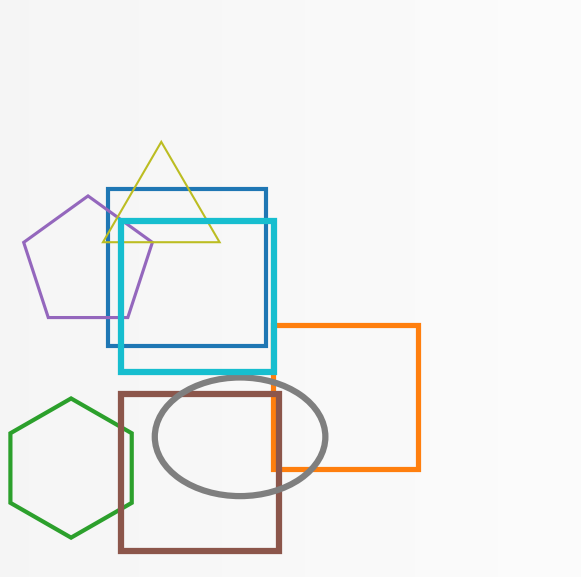[{"shape": "square", "thickness": 2, "radius": 0.68, "center": [0.322, 0.536]}, {"shape": "square", "thickness": 2.5, "radius": 0.62, "center": [0.594, 0.312]}, {"shape": "hexagon", "thickness": 2, "radius": 0.6, "center": [0.122, 0.189]}, {"shape": "pentagon", "thickness": 1.5, "radius": 0.58, "center": [0.151, 0.543]}, {"shape": "square", "thickness": 3, "radius": 0.68, "center": [0.344, 0.181]}, {"shape": "oval", "thickness": 3, "radius": 0.73, "center": [0.413, 0.243]}, {"shape": "triangle", "thickness": 1, "radius": 0.58, "center": [0.277, 0.638]}, {"shape": "square", "thickness": 3, "radius": 0.65, "center": [0.34, 0.485]}]